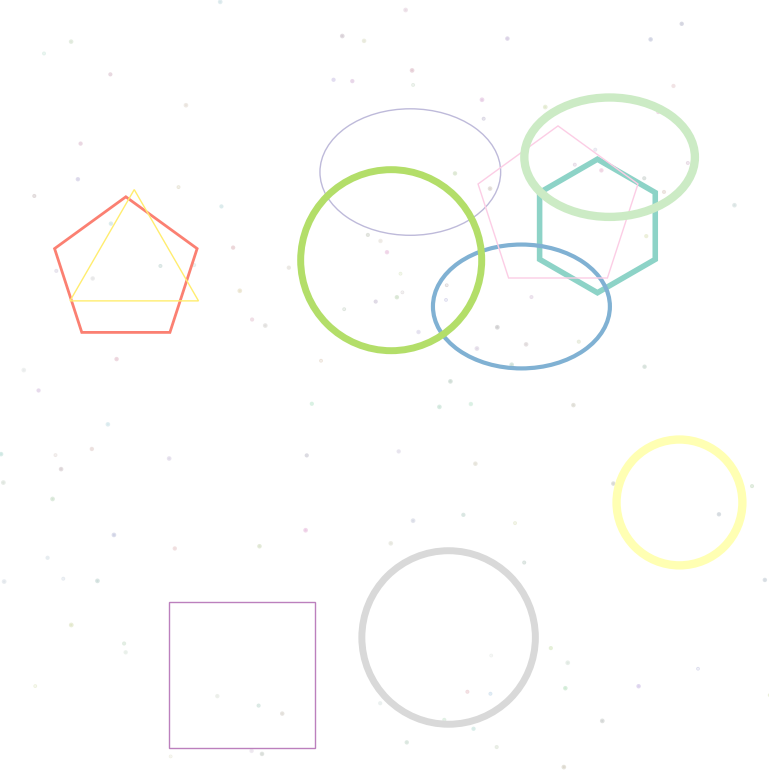[{"shape": "hexagon", "thickness": 2, "radius": 0.43, "center": [0.776, 0.707]}, {"shape": "circle", "thickness": 3, "radius": 0.41, "center": [0.882, 0.347]}, {"shape": "oval", "thickness": 0.5, "radius": 0.59, "center": [0.533, 0.777]}, {"shape": "pentagon", "thickness": 1, "radius": 0.49, "center": [0.163, 0.647]}, {"shape": "oval", "thickness": 1.5, "radius": 0.57, "center": [0.677, 0.602]}, {"shape": "circle", "thickness": 2.5, "radius": 0.59, "center": [0.508, 0.662]}, {"shape": "pentagon", "thickness": 0.5, "radius": 0.55, "center": [0.725, 0.727]}, {"shape": "circle", "thickness": 2.5, "radius": 0.56, "center": [0.583, 0.172]}, {"shape": "square", "thickness": 0.5, "radius": 0.47, "center": [0.314, 0.123]}, {"shape": "oval", "thickness": 3, "radius": 0.55, "center": [0.792, 0.796]}, {"shape": "triangle", "thickness": 0.5, "radius": 0.48, "center": [0.174, 0.657]}]